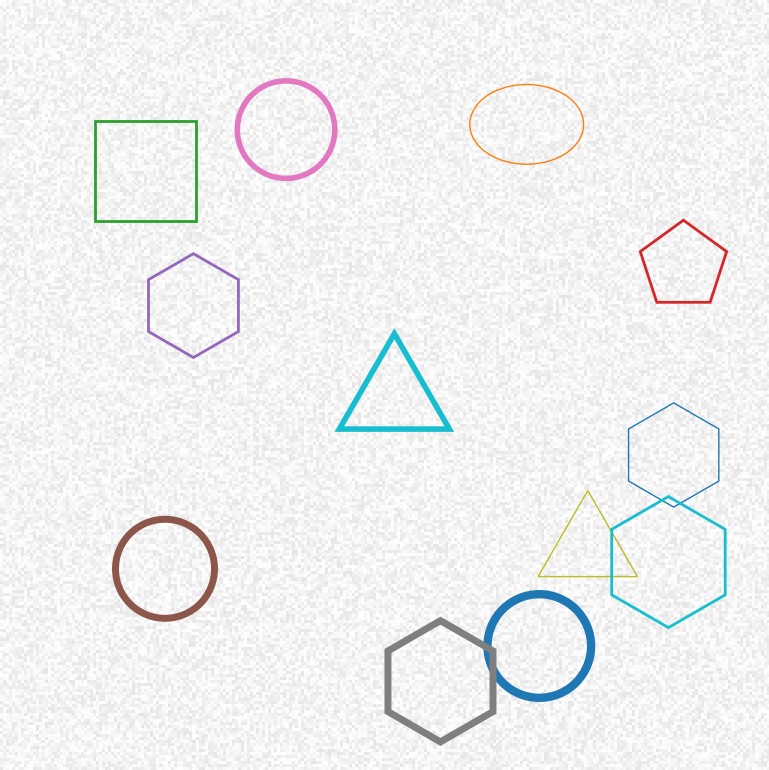[{"shape": "circle", "thickness": 3, "radius": 0.34, "center": [0.7, 0.161]}, {"shape": "hexagon", "thickness": 0.5, "radius": 0.34, "center": [0.875, 0.409]}, {"shape": "oval", "thickness": 0.5, "radius": 0.37, "center": [0.684, 0.838]}, {"shape": "square", "thickness": 1, "radius": 0.33, "center": [0.189, 0.778]}, {"shape": "pentagon", "thickness": 1, "radius": 0.29, "center": [0.888, 0.655]}, {"shape": "hexagon", "thickness": 1, "radius": 0.34, "center": [0.251, 0.603]}, {"shape": "circle", "thickness": 2.5, "radius": 0.32, "center": [0.214, 0.261]}, {"shape": "circle", "thickness": 2, "radius": 0.32, "center": [0.371, 0.832]}, {"shape": "hexagon", "thickness": 2.5, "radius": 0.39, "center": [0.572, 0.115]}, {"shape": "triangle", "thickness": 0.5, "radius": 0.37, "center": [0.763, 0.288]}, {"shape": "triangle", "thickness": 2, "radius": 0.41, "center": [0.512, 0.484]}, {"shape": "hexagon", "thickness": 1, "radius": 0.43, "center": [0.868, 0.27]}]